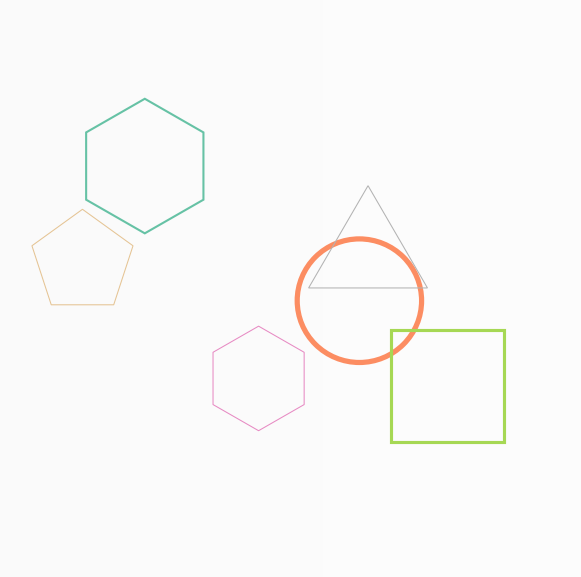[{"shape": "hexagon", "thickness": 1, "radius": 0.58, "center": [0.249, 0.712]}, {"shape": "circle", "thickness": 2.5, "radius": 0.53, "center": [0.618, 0.478]}, {"shape": "hexagon", "thickness": 0.5, "radius": 0.45, "center": [0.445, 0.344]}, {"shape": "square", "thickness": 1.5, "radius": 0.49, "center": [0.77, 0.331]}, {"shape": "pentagon", "thickness": 0.5, "radius": 0.46, "center": [0.142, 0.545]}, {"shape": "triangle", "thickness": 0.5, "radius": 0.59, "center": [0.633, 0.56]}]